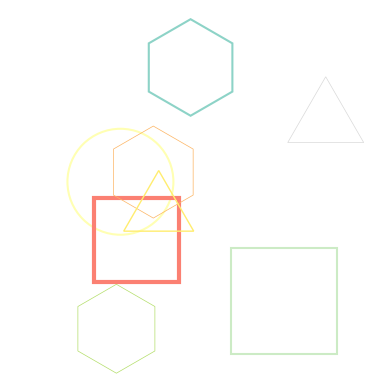[{"shape": "hexagon", "thickness": 1.5, "radius": 0.63, "center": [0.495, 0.825]}, {"shape": "circle", "thickness": 1.5, "radius": 0.69, "center": [0.313, 0.528]}, {"shape": "square", "thickness": 3, "radius": 0.55, "center": [0.355, 0.377]}, {"shape": "hexagon", "thickness": 0.5, "radius": 0.6, "center": [0.398, 0.553]}, {"shape": "hexagon", "thickness": 0.5, "radius": 0.58, "center": [0.302, 0.146]}, {"shape": "triangle", "thickness": 0.5, "radius": 0.57, "center": [0.846, 0.687]}, {"shape": "square", "thickness": 1.5, "radius": 0.68, "center": [0.738, 0.218]}, {"shape": "triangle", "thickness": 1, "radius": 0.52, "center": [0.412, 0.452]}]